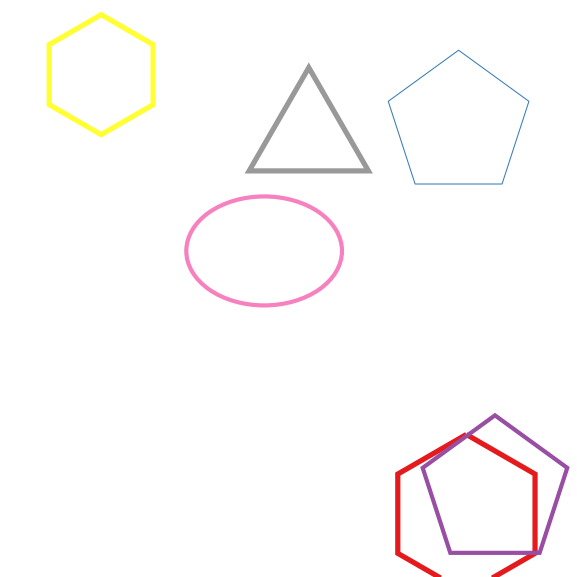[{"shape": "hexagon", "thickness": 2.5, "radius": 0.69, "center": [0.808, 0.11]}, {"shape": "pentagon", "thickness": 0.5, "radius": 0.64, "center": [0.794, 0.784]}, {"shape": "pentagon", "thickness": 2, "radius": 0.66, "center": [0.857, 0.148]}, {"shape": "hexagon", "thickness": 2.5, "radius": 0.52, "center": [0.175, 0.87]}, {"shape": "oval", "thickness": 2, "radius": 0.67, "center": [0.457, 0.565]}, {"shape": "triangle", "thickness": 2.5, "radius": 0.6, "center": [0.535, 0.763]}]